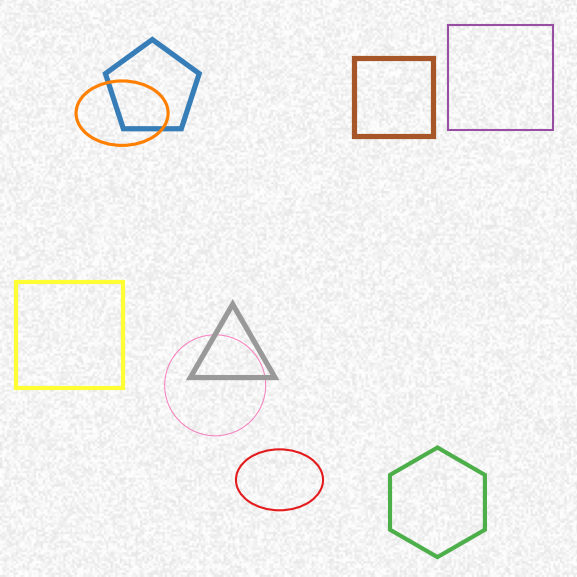[{"shape": "oval", "thickness": 1, "radius": 0.38, "center": [0.484, 0.168]}, {"shape": "pentagon", "thickness": 2.5, "radius": 0.43, "center": [0.264, 0.845]}, {"shape": "hexagon", "thickness": 2, "radius": 0.47, "center": [0.758, 0.129]}, {"shape": "square", "thickness": 1, "radius": 0.45, "center": [0.867, 0.865]}, {"shape": "oval", "thickness": 1.5, "radius": 0.4, "center": [0.211, 0.803]}, {"shape": "square", "thickness": 2, "radius": 0.46, "center": [0.12, 0.419]}, {"shape": "square", "thickness": 2.5, "radius": 0.34, "center": [0.681, 0.831]}, {"shape": "circle", "thickness": 0.5, "radius": 0.44, "center": [0.373, 0.332]}, {"shape": "triangle", "thickness": 2.5, "radius": 0.42, "center": [0.403, 0.388]}]